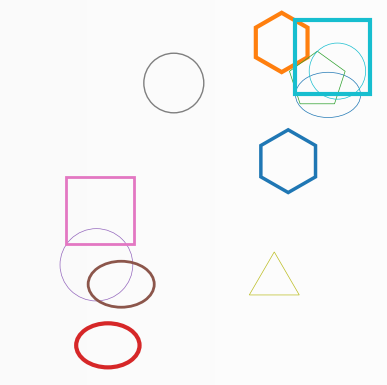[{"shape": "oval", "thickness": 0.5, "radius": 0.42, "center": [0.847, 0.753]}, {"shape": "hexagon", "thickness": 2.5, "radius": 0.41, "center": [0.744, 0.581]}, {"shape": "hexagon", "thickness": 3, "radius": 0.39, "center": [0.727, 0.89]}, {"shape": "pentagon", "thickness": 0.5, "radius": 0.38, "center": [0.819, 0.792]}, {"shape": "oval", "thickness": 3, "radius": 0.41, "center": [0.278, 0.103]}, {"shape": "circle", "thickness": 0.5, "radius": 0.47, "center": [0.249, 0.312]}, {"shape": "oval", "thickness": 2, "radius": 0.43, "center": [0.313, 0.262]}, {"shape": "square", "thickness": 2, "radius": 0.44, "center": [0.258, 0.453]}, {"shape": "circle", "thickness": 1, "radius": 0.39, "center": [0.449, 0.784]}, {"shape": "triangle", "thickness": 0.5, "radius": 0.37, "center": [0.708, 0.271]}, {"shape": "circle", "thickness": 0.5, "radius": 0.36, "center": [0.871, 0.815]}, {"shape": "square", "thickness": 3, "radius": 0.48, "center": [0.858, 0.852]}]